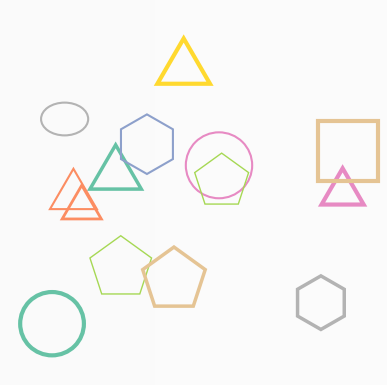[{"shape": "triangle", "thickness": 2.5, "radius": 0.38, "center": [0.298, 0.547]}, {"shape": "circle", "thickness": 3, "radius": 0.41, "center": [0.134, 0.159]}, {"shape": "triangle", "thickness": 1.5, "radius": 0.35, "center": [0.189, 0.492]}, {"shape": "triangle", "thickness": 2, "radius": 0.29, "center": [0.211, 0.46]}, {"shape": "hexagon", "thickness": 1.5, "radius": 0.39, "center": [0.379, 0.625]}, {"shape": "circle", "thickness": 1.5, "radius": 0.43, "center": [0.565, 0.571]}, {"shape": "triangle", "thickness": 3, "radius": 0.31, "center": [0.884, 0.5]}, {"shape": "pentagon", "thickness": 1, "radius": 0.42, "center": [0.312, 0.304]}, {"shape": "pentagon", "thickness": 1, "radius": 0.37, "center": [0.572, 0.529]}, {"shape": "triangle", "thickness": 3, "radius": 0.39, "center": [0.474, 0.822]}, {"shape": "square", "thickness": 3, "radius": 0.39, "center": [0.899, 0.608]}, {"shape": "pentagon", "thickness": 2.5, "radius": 0.42, "center": [0.449, 0.273]}, {"shape": "hexagon", "thickness": 2.5, "radius": 0.35, "center": [0.828, 0.214]}, {"shape": "oval", "thickness": 1.5, "radius": 0.3, "center": [0.167, 0.691]}]